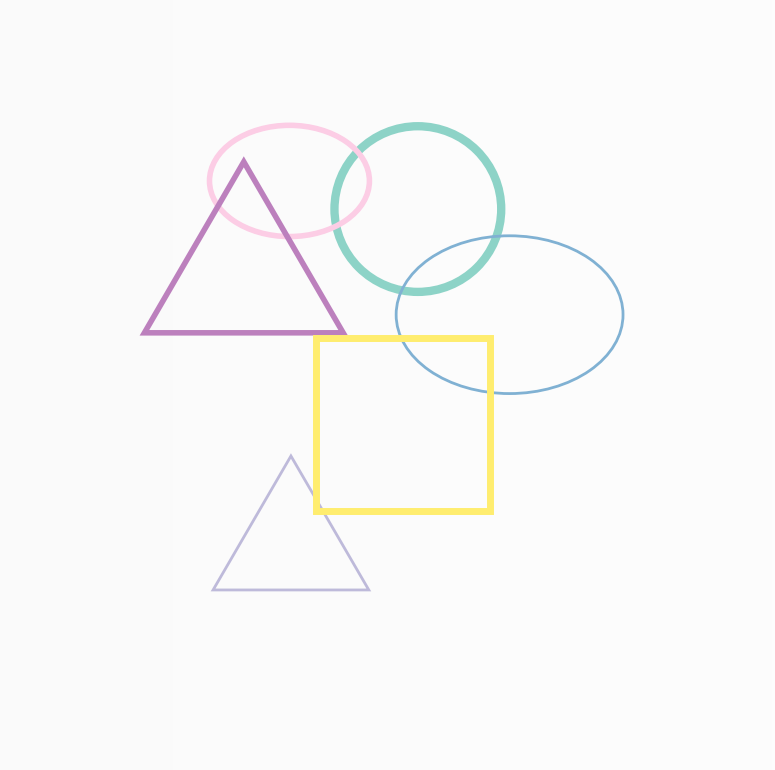[{"shape": "circle", "thickness": 3, "radius": 0.54, "center": [0.539, 0.728]}, {"shape": "triangle", "thickness": 1, "radius": 0.58, "center": [0.375, 0.292]}, {"shape": "oval", "thickness": 1, "radius": 0.73, "center": [0.658, 0.591]}, {"shape": "oval", "thickness": 2, "radius": 0.52, "center": [0.373, 0.765]}, {"shape": "triangle", "thickness": 2, "radius": 0.74, "center": [0.315, 0.642]}, {"shape": "square", "thickness": 2.5, "radius": 0.56, "center": [0.52, 0.449]}]